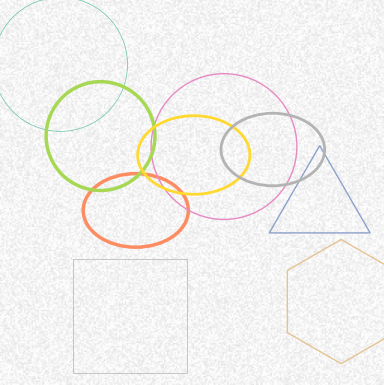[{"shape": "circle", "thickness": 0.5, "radius": 0.87, "center": [0.157, 0.833]}, {"shape": "oval", "thickness": 2.5, "radius": 0.68, "center": [0.353, 0.453]}, {"shape": "triangle", "thickness": 1, "radius": 0.76, "center": [0.83, 0.471]}, {"shape": "circle", "thickness": 1, "radius": 0.95, "center": [0.582, 0.619]}, {"shape": "circle", "thickness": 2.5, "radius": 0.71, "center": [0.261, 0.647]}, {"shape": "oval", "thickness": 2, "radius": 0.73, "center": [0.503, 0.597]}, {"shape": "hexagon", "thickness": 1, "radius": 0.81, "center": [0.886, 0.217]}, {"shape": "square", "thickness": 0.5, "radius": 0.74, "center": [0.338, 0.179]}, {"shape": "oval", "thickness": 2, "radius": 0.67, "center": [0.709, 0.612]}]